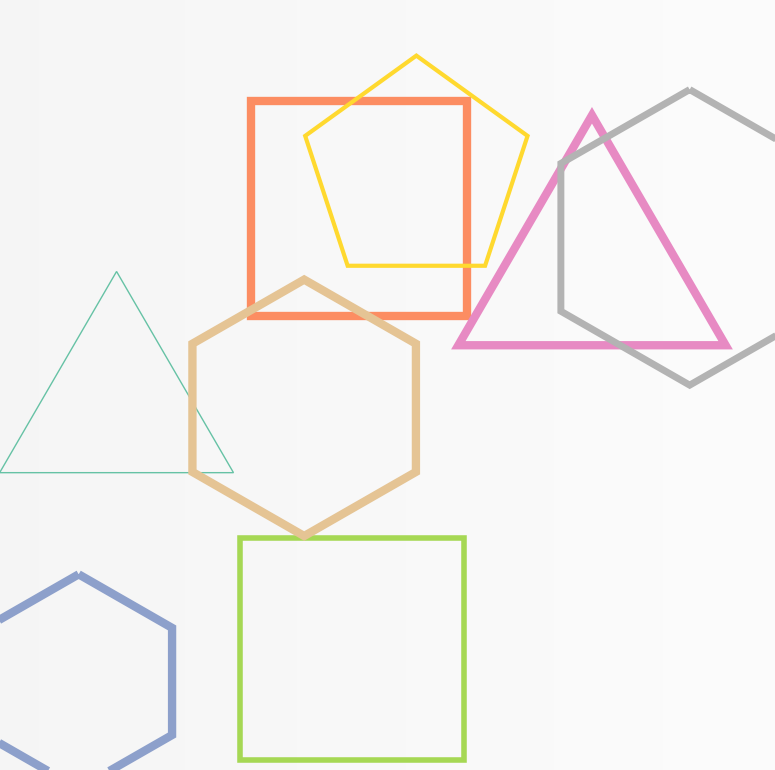[{"shape": "triangle", "thickness": 0.5, "radius": 0.87, "center": [0.15, 0.473]}, {"shape": "square", "thickness": 3, "radius": 0.7, "center": [0.463, 0.729]}, {"shape": "hexagon", "thickness": 3, "radius": 0.7, "center": [0.102, 0.115]}, {"shape": "triangle", "thickness": 3, "radius": 1.0, "center": [0.764, 0.651]}, {"shape": "square", "thickness": 2, "radius": 0.72, "center": [0.454, 0.158]}, {"shape": "pentagon", "thickness": 1.5, "radius": 0.75, "center": [0.537, 0.777]}, {"shape": "hexagon", "thickness": 3, "radius": 0.83, "center": [0.392, 0.47]}, {"shape": "hexagon", "thickness": 2.5, "radius": 0.96, "center": [0.89, 0.692]}]